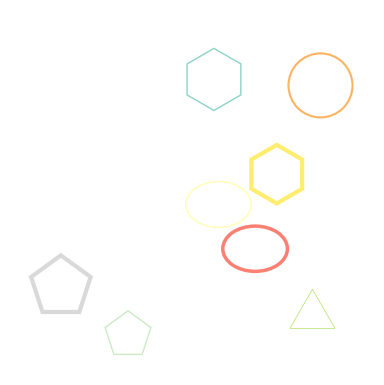[{"shape": "hexagon", "thickness": 1, "radius": 0.4, "center": [0.556, 0.794]}, {"shape": "oval", "thickness": 1, "radius": 0.42, "center": [0.567, 0.469]}, {"shape": "oval", "thickness": 2.5, "radius": 0.42, "center": [0.663, 0.354]}, {"shape": "circle", "thickness": 1.5, "radius": 0.42, "center": [0.832, 0.778]}, {"shape": "triangle", "thickness": 0.5, "radius": 0.34, "center": [0.811, 0.181]}, {"shape": "pentagon", "thickness": 3, "radius": 0.41, "center": [0.158, 0.255]}, {"shape": "pentagon", "thickness": 1, "radius": 0.31, "center": [0.333, 0.13]}, {"shape": "hexagon", "thickness": 3, "radius": 0.38, "center": [0.719, 0.548]}]